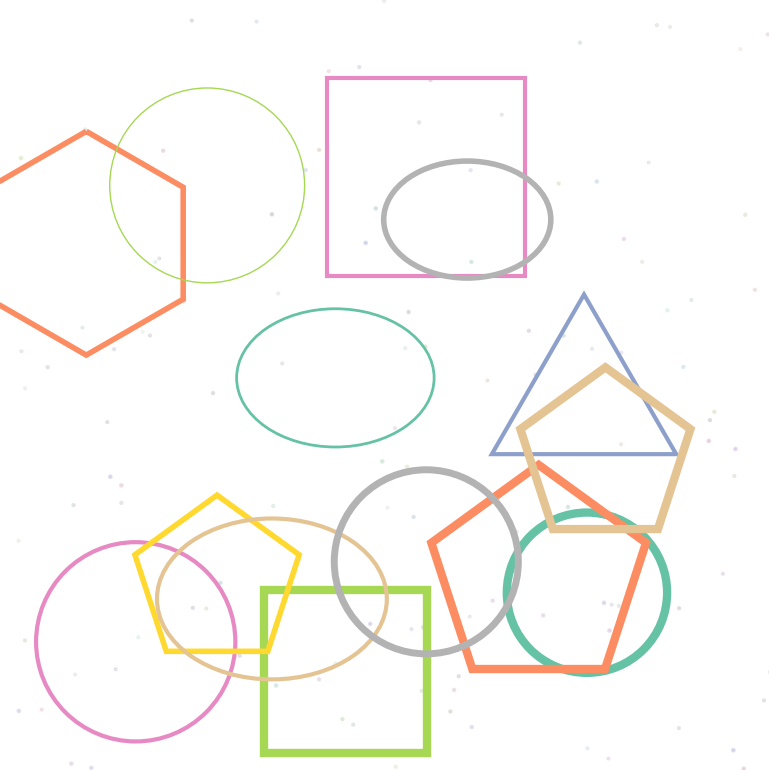[{"shape": "oval", "thickness": 1, "radius": 0.64, "center": [0.436, 0.509]}, {"shape": "circle", "thickness": 3, "radius": 0.52, "center": [0.762, 0.23]}, {"shape": "hexagon", "thickness": 2, "radius": 0.73, "center": [0.112, 0.684]}, {"shape": "pentagon", "thickness": 3, "radius": 0.73, "center": [0.7, 0.25]}, {"shape": "triangle", "thickness": 1.5, "radius": 0.69, "center": [0.758, 0.479]}, {"shape": "circle", "thickness": 1.5, "radius": 0.65, "center": [0.176, 0.167]}, {"shape": "square", "thickness": 1.5, "radius": 0.64, "center": [0.554, 0.771]}, {"shape": "square", "thickness": 3, "radius": 0.53, "center": [0.449, 0.128]}, {"shape": "circle", "thickness": 0.5, "radius": 0.63, "center": [0.269, 0.759]}, {"shape": "pentagon", "thickness": 2, "radius": 0.56, "center": [0.282, 0.245]}, {"shape": "pentagon", "thickness": 3, "radius": 0.58, "center": [0.786, 0.407]}, {"shape": "oval", "thickness": 1.5, "radius": 0.75, "center": [0.353, 0.222]}, {"shape": "oval", "thickness": 2, "radius": 0.54, "center": [0.607, 0.715]}, {"shape": "circle", "thickness": 2.5, "radius": 0.6, "center": [0.554, 0.27]}]